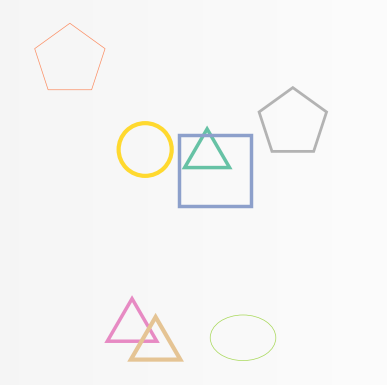[{"shape": "triangle", "thickness": 2.5, "radius": 0.33, "center": [0.534, 0.598]}, {"shape": "pentagon", "thickness": 0.5, "radius": 0.48, "center": [0.18, 0.844]}, {"shape": "square", "thickness": 2.5, "radius": 0.46, "center": [0.554, 0.557]}, {"shape": "triangle", "thickness": 2.5, "radius": 0.37, "center": [0.341, 0.151]}, {"shape": "oval", "thickness": 0.5, "radius": 0.42, "center": [0.627, 0.123]}, {"shape": "circle", "thickness": 3, "radius": 0.34, "center": [0.375, 0.612]}, {"shape": "triangle", "thickness": 3, "radius": 0.37, "center": [0.402, 0.103]}, {"shape": "pentagon", "thickness": 2, "radius": 0.46, "center": [0.756, 0.681]}]